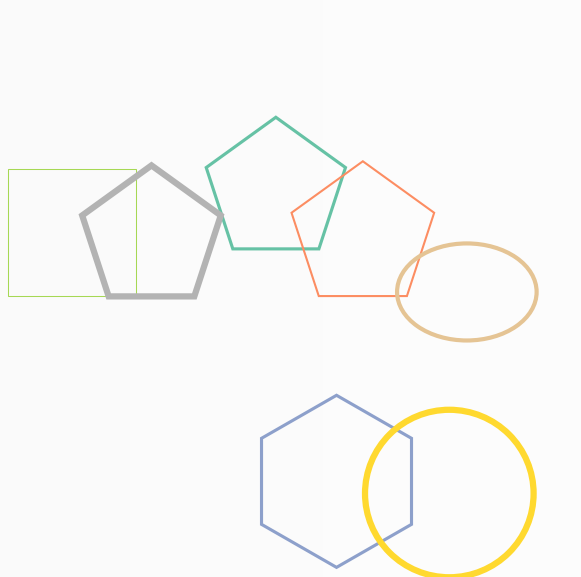[{"shape": "pentagon", "thickness": 1.5, "radius": 0.63, "center": [0.475, 0.67]}, {"shape": "pentagon", "thickness": 1, "radius": 0.65, "center": [0.624, 0.591]}, {"shape": "hexagon", "thickness": 1.5, "radius": 0.74, "center": [0.579, 0.166]}, {"shape": "square", "thickness": 0.5, "radius": 0.55, "center": [0.124, 0.596]}, {"shape": "circle", "thickness": 3, "radius": 0.73, "center": [0.773, 0.145]}, {"shape": "oval", "thickness": 2, "radius": 0.6, "center": [0.803, 0.494]}, {"shape": "pentagon", "thickness": 3, "radius": 0.63, "center": [0.261, 0.587]}]